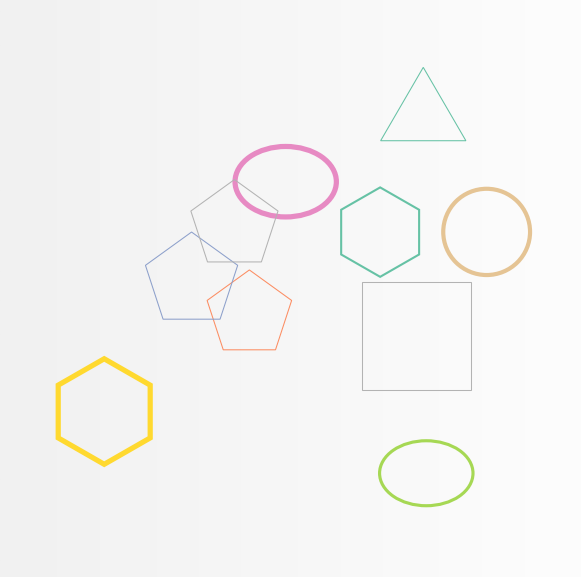[{"shape": "hexagon", "thickness": 1, "radius": 0.39, "center": [0.654, 0.597]}, {"shape": "triangle", "thickness": 0.5, "radius": 0.42, "center": [0.728, 0.798]}, {"shape": "pentagon", "thickness": 0.5, "radius": 0.38, "center": [0.429, 0.455]}, {"shape": "pentagon", "thickness": 0.5, "radius": 0.42, "center": [0.33, 0.514]}, {"shape": "oval", "thickness": 2.5, "radius": 0.44, "center": [0.492, 0.685]}, {"shape": "oval", "thickness": 1.5, "radius": 0.4, "center": [0.733, 0.18]}, {"shape": "hexagon", "thickness": 2.5, "radius": 0.46, "center": [0.179, 0.287]}, {"shape": "circle", "thickness": 2, "radius": 0.37, "center": [0.837, 0.598]}, {"shape": "pentagon", "thickness": 0.5, "radius": 0.39, "center": [0.403, 0.609]}, {"shape": "square", "thickness": 0.5, "radius": 0.47, "center": [0.716, 0.418]}]